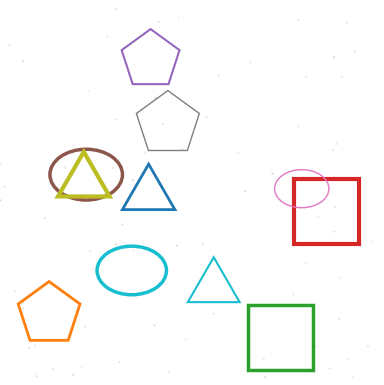[{"shape": "triangle", "thickness": 2, "radius": 0.39, "center": [0.386, 0.495]}, {"shape": "pentagon", "thickness": 2, "radius": 0.42, "center": [0.128, 0.184]}, {"shape": "square", "thickness": 2.5, "radius": 0.42, "center": [0.729, 0.123]}, {"shape": "square", "thickness": 3, "radius": 0.42, "center": [0.848, 0.45]}, {"shape": "pentagon", "thickness": 1.5, "radius": 0.4, "center": [0.391, 0.845]}, {"shape": "oval", "thickness": 2.5, "radius": 0.47, "center": [0.224, 0.546]}, {"shape": "oval", "thickness": 1, "radius": 0.35, "center": [0.784, 0.51]}, {"shape": "pentagon", "thickness": 1, "radius": 0.43, "center": [0.436, 0.679]}, {"shape": "triangle", "thickness": 3, "radius": 0.39, "center": [0.218, 0.528]}, {"shape": "oval", "thickness": 2.5, "radius": 0.45, "center": [0.342, 0.298]}, {"shape": "triangle", "thickness": 1.5, "radius": 0.39, "center": [0.555, 0.254]}]